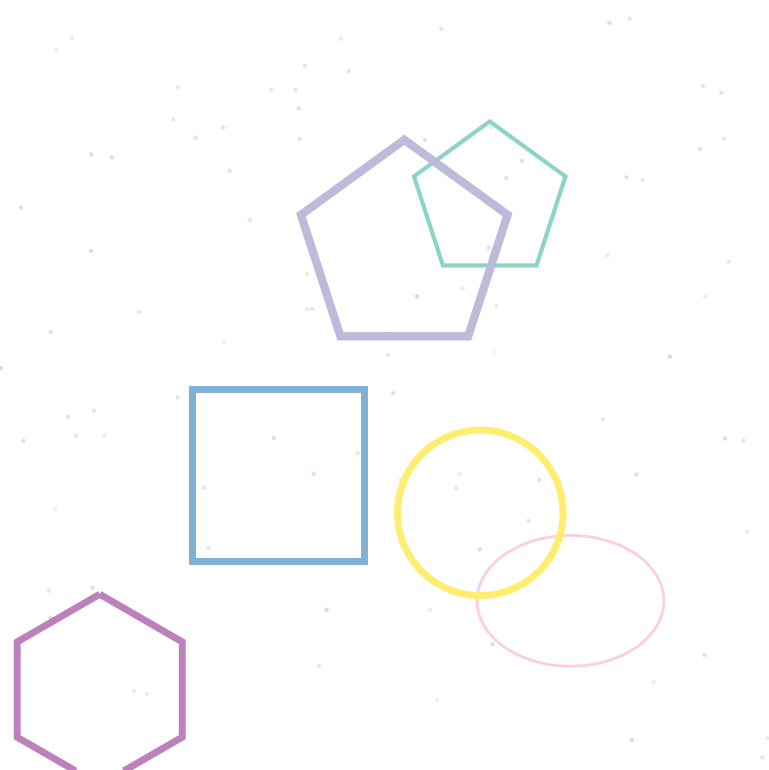[{"shape": "pentagon", "thickness": 1.5, "radius": 0.52, "center": [0.636, 0.739]}, {"shape": "pentagon", "thickness": 3, "radius": 0.71, "center": [0.525, 0.677]}, {"shape": "square", "thickness": 2.5, "radius": 0.56, "center": [0.361, 0.383]}, {"shape": "oval", "thickness": 1, "radius": 0.61, "center": [0.741, 0.22]}, {"shape": "hexagon", "thickness": 2.5, "radius": 0.62, "center": [0.13, 0.104]}, {"shape": "circle", "thickness": 2.5, "radius": 0.54, "center": [0.624, 0.334]}]